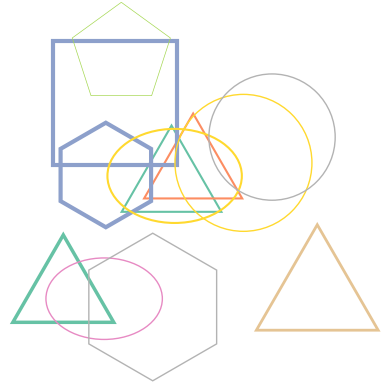[{"shape": "triangle", "thickness": 2.5, "radius": 0.76, "center": [0.164, 0.238]}, {"shape": "triangle", "thickness": 1.5, "radius": 0.75, "center": [0.446, 0.525]}, {"shape": "triangle", "thickness": 1.5, "radius": 0.74, "center": [0.502, 0.558]}, {"shape": "hexagon", "thickness": 3, "radius": 0.68, "center": [0.275, 0.545]}, {"shape": "square", "thickness": 3, "radius": 0.8, "center": [0.299, 0.732]}, {"shape": "oval", "thickness": 1, "radius": 0.76, "center": [0.271, 0.224]}, {"shape": "pentagon", "thickness": 0.5, "radius": 0.67, "center": [0.315, 0.86]}, {"shape": "circle", "thickness": 1, "radius": 0.89, "center": [0.632, 0.577]}, {"shape": "oval", "thickness": 1.5, "radius": 0.87, "center": [0.454, 0.543]}, {"shape": "triangle", "thickness": 2, "radius": 0.91, "center": [0.824, 0.234]}, {"shape": "circle", "thickness": 1, "radius": 0.82, "center": [0.707, 0.644]}, {"shape": "hexagon", "thickness": 1, "radius": 0.96, "center": [0.397, 0.203]}]